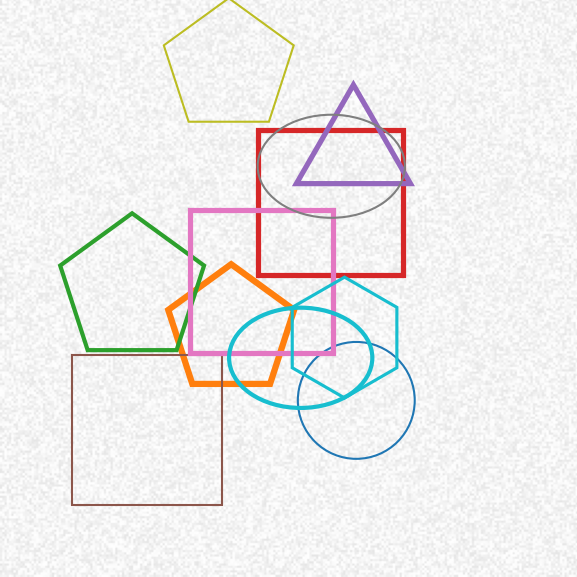[{"shape": "circle", "thickness": 1, "radius": 0.51, "center": [0.617, 0.306]}, {"shape": "pentagon", "thickness": 3, "radius": 0.57, "center": [0.4, 0.427]}, {"shape": "pentagon", "thickness": 2, "radius": 0.65, "center": [0.229, 0.499]}, {"shape": "square", "thickness": 2.5, "radius": 0.63, "center": [0.572, 0.648]}, {"shape": "triangle", "thickness": 2.5, "radius": 0.57, "center": [0.612, 0.738]}, {"shape": "square", "thickness": 1, "radius": 0.65, "center": [0.254, 0.255]}, {"shape": "square", "thickness": 2.5, "radius": 0.62, "center": [0.453, 0.512]}, {"shape": "oval", "thickness": 1, "radius": 0.64, "center": [0.574, 0.711]}, {"shape": "pentagon", "thickness": 1, "radius": 0.59, "center": [0.396, 0.884]}, {"shape": "hexagon", "thickness": 1.5, "radius": 0.52, "center": [0.597, 0.415]}, {"shape": "oval", "thickness": 2, "radius": 0.62, "center": [0.521, 0.38]}]